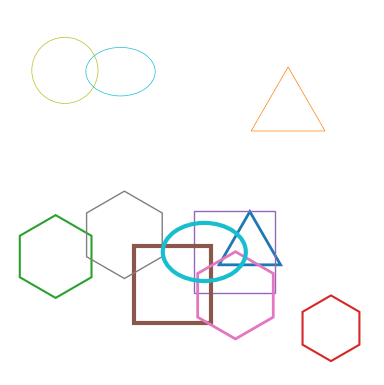[{"shape": "triangle", "thickness": 2, "radius": 0.46, "center": [0.649, 0.358]}, {"shape": "triangle", "thickness": 0.5, "radius": 0.55, "center": [0.748, 0.715]}, {"shape": "hexagon", "thickness": 1.5, "radius": 0.54, "center": [0.145, 0.334]}, {"shape": "hexagon", "thickness": 1.5, "radius": 0.43, "center": [0.86, 0.147]}, {"shape": "square", "thickness": 1, "radius": 0.53, "center": [0.609, 0.345]}, {"shape": "square", "thickness": 3, "radius": 0.5, "center": [0.449, 0.261]}, {"shape": "hexagon", "thickness": 2, "radius": 0.57, "center": [0.612, 0.233]}, {"shape": "hexagon", "thickness": 1, "radius": 0.57, "center": [0.323, 0.39]}, {"shape": "circle", "thickness": 0.5, "radius": 0.43, "center": [0.169, 0.817]}, {"shape": "oval", "thickness": 0.5, "radius": 0.45, "center": [0.313, 0.814]}, {"shape": "oval", "thickness": 3, "radius": 0.54, "center": [0.531, 0.346]}]